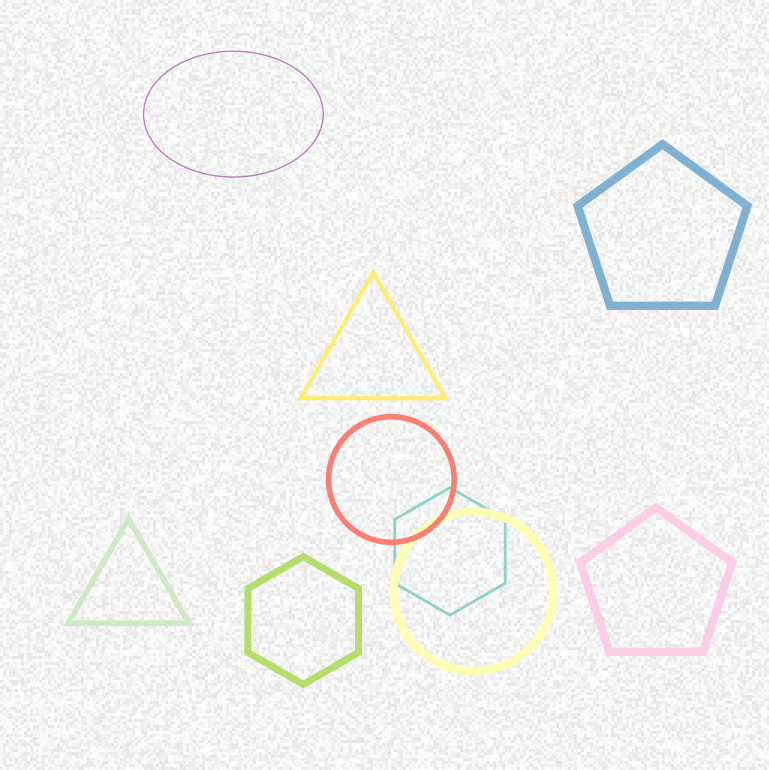[{"shape": "hexagon", "thickness": 1, "radius": 0.41, "center": [0.584, 0.284]}, {"shape": "circle", "thickness": 3, "radius": 0.52, "center": [0.615, 0.232]}, {"shape": "circle", "thickness": 2, "radius": 0.41, "center": [0.508, 0.377]}, {"shape": "pentagon", "thickness": 3, "radius": 0.58, "center": [0.86, 0.697]}, {"shape": "hexagon", "thickness": 2.5, "radius": 0.41, "center": [0.394, 0.194]}, {"shape": "pentagon", "thickness": 3, "radius": 0.52, "center": [0.852, 0.237]}, {"shape": "oval", "thickness": 0.5, "radius": 0.58, "center": [0.303, 0.852]}, {"shape": "triangle", "thickness": 2, "radius": 0.45, "center": [0.167, 0.236]}, {"shape": "triangle", "thickness": 1.5, "radius": 0.54, "center": [0.485, 0.537]}]